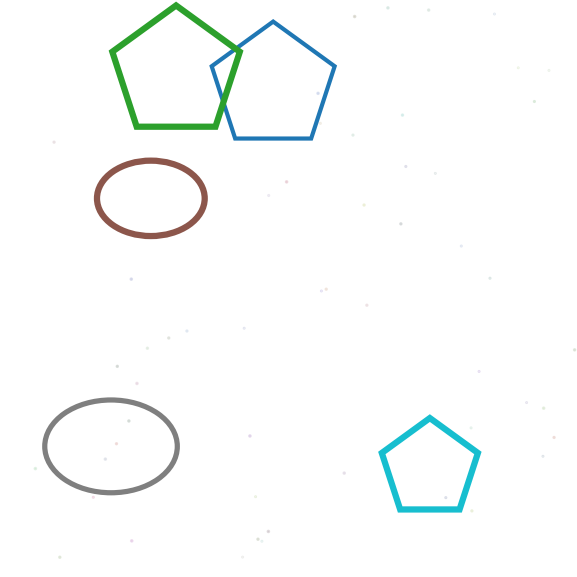[{"shape": "pentagon", "thickness": 2, "radius": 0.56, "center": [0.473, 0.85]}, {"shape": "pentagon", "thickness": 3, "radius": 0.58, "center": [0.305, 0.874]}, {"shape": "oval", "thickness": 3, "radius": 0.47, "center": [0.261, 0.656]}, {"shape": "oval", "thickness": 2.5, "radius": 0.57, "center": [0.192, 0.226]}, {"shape": "pentagon", "thickness": 3, "radius": 0.44, "center": [0.744, 0.188]}]